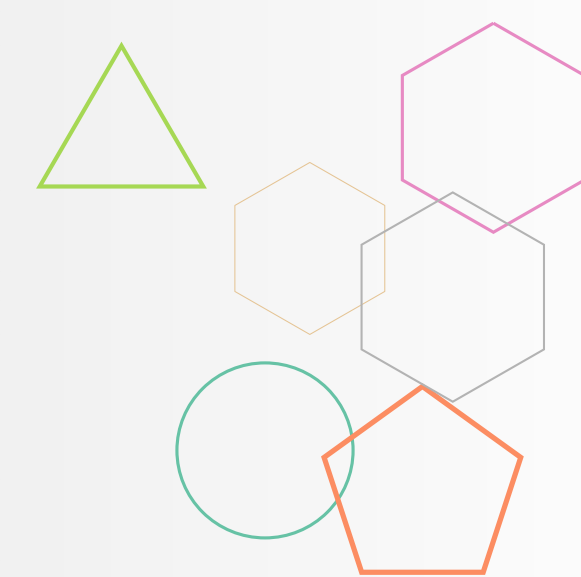[{"shape": "circle", "thickness": 1.5, "radius": 0.76, "center": [0.456, 0.219]}, {"shape": "pentagon", "thickness": 2.5, "radius": 0.89, "center": [0.727, 0.152]}, {"shape": "hexagon", "thickness": 1.5, "radius": 0.9, "center": [0.849, 0.778]}, {"shape": "triangle", "thickness": 2, "radius": 0.81, "center": [0.209, 0.757]}, {"shape": "hexagon", "thickness": 0.5, "radius": 0.74, "center": [0.533, 0.569]}, {"shape": "hexagon", "thickness": 1, "radius": 0.91, "center": [0.779, 0.485]}]